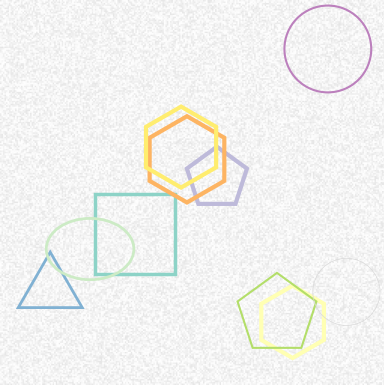[{"shape": "square", "thickness": 2.5, "radius": 0.52, "center": [0.351, 0.391]}, {"shape": "hexagon", "thickness": 3, "radius": 0.47, "center": [0.76, 0.164]}, {"shape": "pentagon", "thickness": 3, "radius": 0.41, "center": [0.563, 0.537]}, {"shape": "triangle", "thickness": 2, "radius": 0.48, "center": [0.13, 0.249]}, {"shape": "hexagon", "thickness": 3, "radius": 0.56, "center": [0.486, 0.586]}, {"shape": "pentagon", "thickness": 1.5, "radius": 0.54, "center": [0.719, 0.184]}, {"shape": "circle", "thickness": 0.5, "radius": 0.44, "center": [0.9, 0.242]}, {"shape": "circle", "thickness": 1.5, "radius": 0.56, "center": [0.852, 0.873]}, {"shape": "oval", "thickness": 2, "radius": 0.57, "center": [0.234, 0.353]}, {"shape": "hexagon", "thickness": 3, "radius": 0.53, "center": [0.47, 0.618]}]